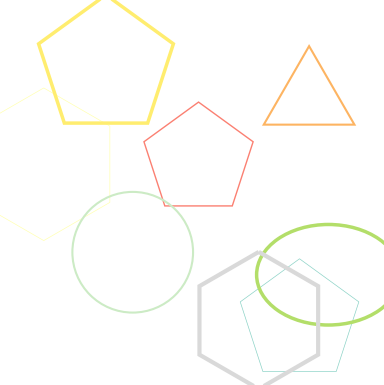[{"shape": "pentagon", "thickness": 0.5, "radius": 0.81, "center": [0.778, 0.166]}, {"shape": "hexagon", "thickness": 0.5, "radius": 0.99, "center": [0.114, 0.573]}, {"shape": "pentagon", "thickness": 1, "radius": 0.75, "center": [0.516, 0.586]}, {"shape": "triangle", "thickness": 1.5, "radius": 0.68, "center": [0.803, 0.744]}, {"shape": "oval", "thickness": 2.5, "radius": 0.93, "center": [0.853, 0.286]}, {"shape": "hexagon", "thickness": 3, "radius": 0.89, "center": [0.672, 0.168]}, {"shape": "circle", "thickness": 1.5, "radius": 0.78, "center": [0.345, 0.345]}, {"shape": "pentagon", "thickness": 2.5, "radius": 0.92, "center": [0.275, 0.829]}]